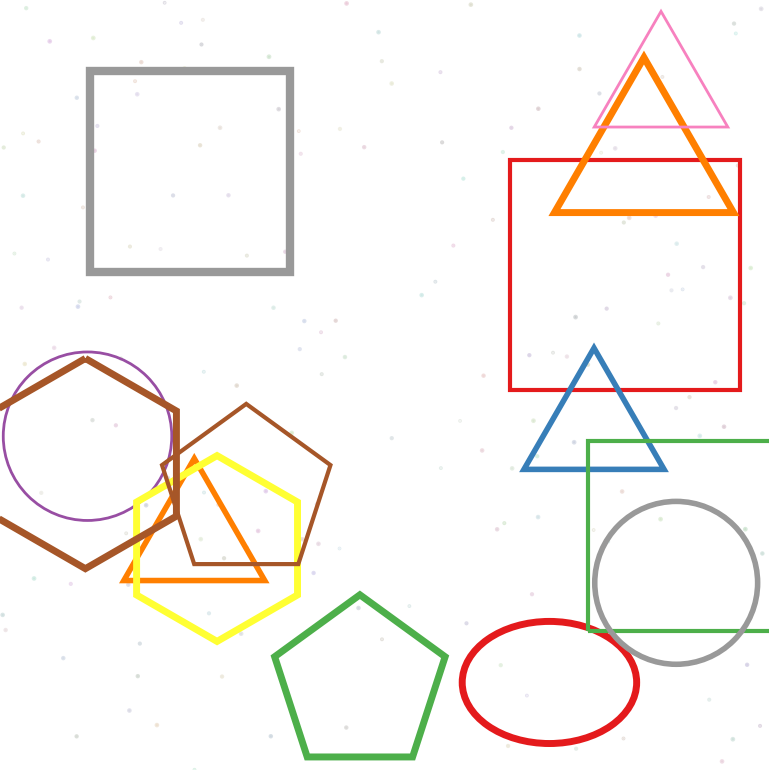[{"shape": "oval", "thickness": 2.5, "radius": 0.57, "center": [0.714, 0.114]}, {"shape": "square", "thickness": 1.5, "radius": 0.75, "center": [0.812, 0.643]}, {"shape": "triangle", "thickness": 2, "radius": 0.53, "center": [0.771, 0.443]}, {"shape": "pentagon", "thickness": 2.5, "radius": 0.58, "center": [0.467, 0.111]}, {"shape": "square", "thickness": 1.5, "radius": 0.62, "center": [0.887, 0.304]}, {"shape": "circle", "thickness": 1, "radius": 0.55, "center": [0.114, 0.433]}, {"shape": "triangle", "thickness": 2, "radius": 0.53, "center": [0.252, 0.299]}, {"shape": "triangle", "thickness": 2.5, "radius": 0.67, "center": [0.836, 0.791]}, {"shape": "hexagon", "thickness": 2.5, "radius": 0.6, "center": [0.282, 0.288]}, {"shape": "pentagon", "thickness": 1.5, "radius": 0.58, "center": [0.32, 0.36]}, {"shape": "hexagon", "thickness": 2.5, "radius": 0.68, "center": [0.111, 0.398]}, {"shape": "triangle", "thickness": 1, "radius": 0.5, "center": [0.858, 0.885]}, {"shape": "square", "thickness": 3, "radius": 0.65, "center": [0.246, 0.777]}, {"shape": "circle", "thickness": 2, "radius": 0.53, "center": [0.878, 0.243]}]